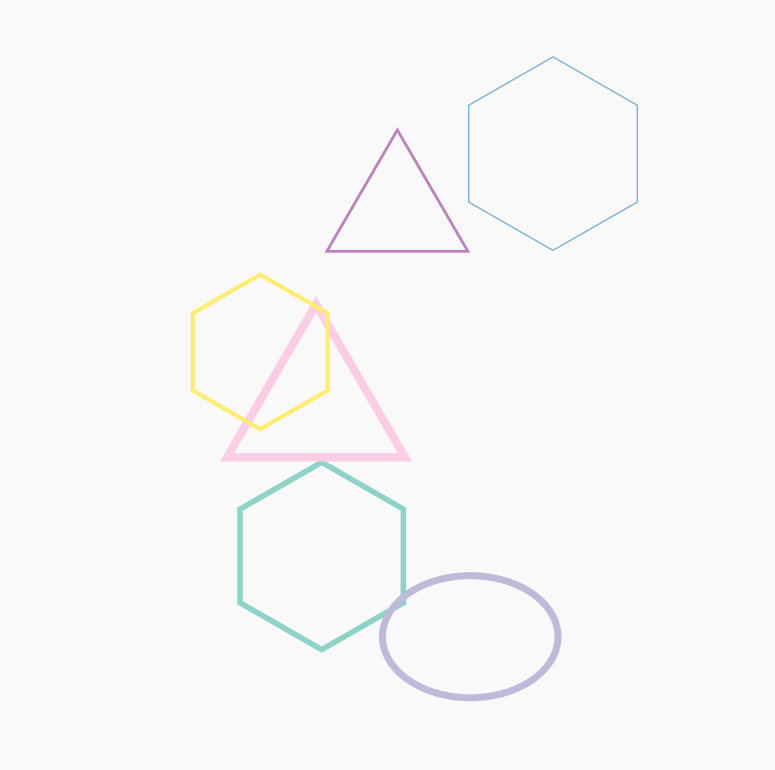[{"shape": "hexagon", "thickness": 2, "radius": 0.61, "center": [0.415, 0.278]}, {"shape": "oval", "thickness": 2.5, "radius": 0.57, "center": [0.607, 0.173]}, {"shape": "hexagon", "thickness": 0.5, "radius": 0.63, "center": [0.714, 0.8]}, {"shape": "triangle", "thickness": 3, "radius": 0.66, "center": [0.408, 0.472]}, {"shape": "triangle", "thickness": 1, "radius": 0.53, "center": [0.513, 0.726]}, {"shape": "hexagon", "thickness": 1.5, "radius": 0.5, "center": [0.336, 0.543]}]